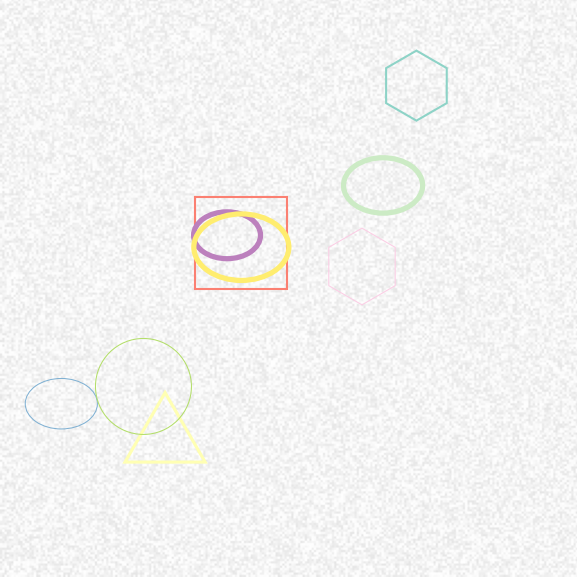[{"shape": "hexagon", "thickness": 1, "radius": 0.3, "center": [0.721, 0.851]}, {"shape": "triangle", "thickness": 1.5, "radius": 0.4, "center": [0.286, 0.239]}, {"shape": "square", "thickness": 1, "radius": 0.4, "center": [0.418, 0.578]}, {"shape": "oval", "thickness": 0.5, "radius": 0.31, "center": [0.106, 0.3]}, {"shape": "circle", "thickness": 0.5, "radius": 0.42, "center": [0.248, 0.33]}, {"shape": "hexagon", "thickness": 0.5, "radius": 0.33, "center": [0.627, 0.538]}, {"shape": "oval", "thickness": 2.5, "radius": 0.29, "center": [0.393, 0.592]}, {"shape": "oval", "thickness": 2.5, "radius": 0.34, "center": [0.663, 0.678]}, {"shape": "oval", "thickness": 2.5, "radius": 0.41, "center": [0.418, 0.571]}]